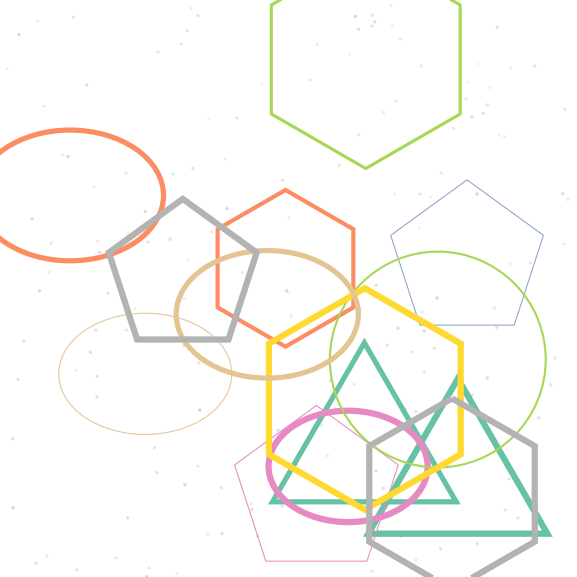[{"shape": "triangle", "thickness": 3, "radius": 0.89, "center": [0.793, 0.165]}, {"shape": "triangle", "thickness": 2.5, "radius": 0.92, "center": [0.631, 0.222]}, {"shape": "oval", "thickness": 2.5, "radius": 0.81, "center": [0.121, 0.661]}, {"shape": "hexagon", "thickness": 2, "radius": 0.68, "center": [0.494, 0.535]}, {"shape": "pentagon", "thickness": 0.5, "radius": 0.7, "center": [0.809, 0.549]}, {"shape": "oval", "thickness": 3, "radius": 0.69, "center": [0.603, 0.191]}, {"shape": "pentagon", "thickness": 0.5, "radius": 0.75, "center": [0.548, 0.148]}, {"shape": "hexagon", "thickness": 1.5, "radius": 0.94, "center": [0.633, 0.896]}, {"shape": "circle", "thickness": 1, "radius": 0.93, "center": [0.758, 0.377]}, {"shape": "hexagon", "thickness": 3, "radius": 0.96, "center": [0.632, 0.308]}, {"shape": "oval", "thickness": 0.5, "radius": 0.75, "center": [0.251, 0.352]}, {"shape": "oval", "thickness": 2.5, "radius": 0.79, "center": [0.463, 0.455]}, {"shape": "pentagon", "thickness": 3, "radius": 0.67, "center": [0.316, 0.52]}, {"shape": "hexagon", "thickness": 3, "radius": 0.83, "center": [0.783, 0.144]}]